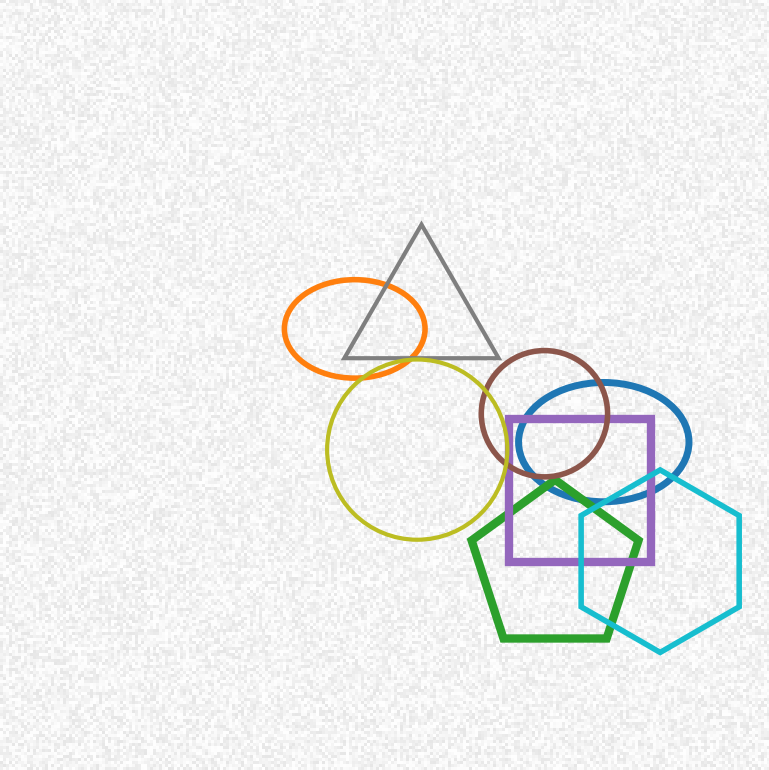[{"shape": "oval", "thickness": 2.5, "radius": 0.55, "center": [0.784, 0.426]}, {"shape": "oval", "thickness": 2, "radius": 0.46, "center": [0.461, 0.573]}, {"shape": "pentagon", "thickness": 3, "radius": 0.57, "center": [0.721, 0.263]}, {"shape": "square", "thickness": 3, "radius": 0.46, "center": [0.753, 0.363]}, {"shape": "circle", "thickness": 2, "radius": 0.41, "center": [0.707, 0.463]}, {"shape": "triangle", "thickness": 1.5, "radius": 0.58, "center": [0.547, 0.593]}, {"shape": "circle", "thickness": 1.5, "radius": 0.59, "center": [0.542, 0.416]}, {"shape": "hexagon", "thickness": 2, "radius": 0.59, "center": [0.857, 0.271]}]